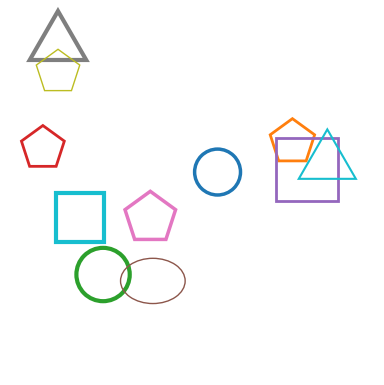[{"shape": "circle", "thickness": 2.5, "radius": 0.3, "center": [0.565, 0.553]}, {"shape": "pentagon", "thickness": 2, "radius": 0.3, "center": [0.76, 0.631]}, {"shape": "circle", "thickness": 3, "radius": 0.35, "center": [0.268, 0.287]}, {"shape": "pentagon", "thickness": 2, "radius": 0.29, "center": [0.111, 0.615]}, {"shape": "square", "thickness": 2, "radius": 0.41, "center": [0.798, 0.56]}, {"shape": "oval", "thickness": 1, "radius": 0.42, "center": [0.397, 0.27]}, {"shape": "pentagon", "thickness": 2.5, "radius": 0.35, "center": [0.39, 0.434]}, {"shape": "triangle", "thickness": 3, "radius": 0.42, "center": [0.151, 0.887]}, {"shape": "pentagon", "thickness": 1, "radius": 0.3, "center": [0.151, 0.813]}, {"shape": "square", "thickness": 3, "radius": 0.31, "center": [0.208, 0.435]}, {"shape": "triangle", "thickness": 1.5, "radius": 0.43, "center": [0.85, 0.578]}]